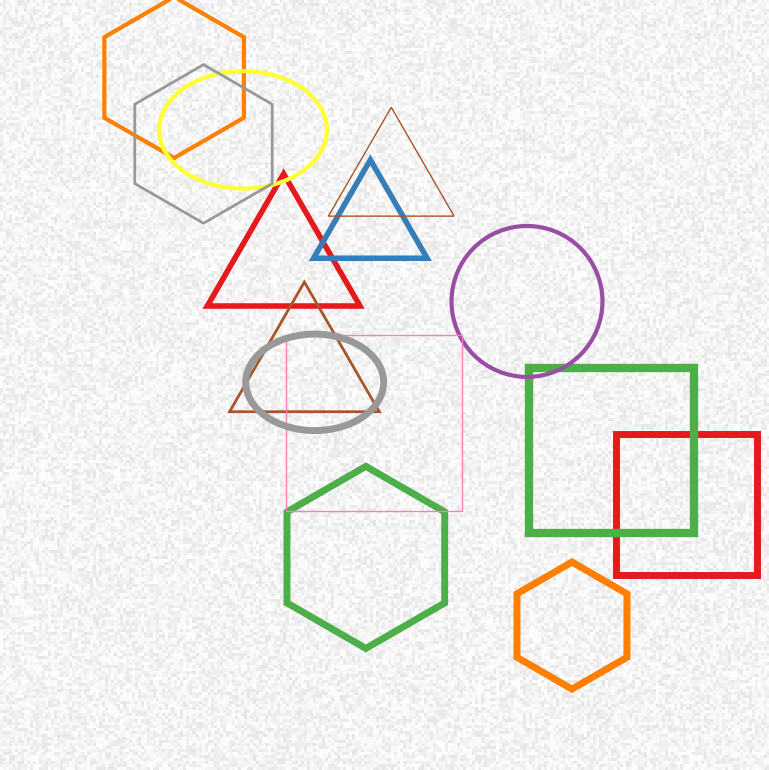[{"shape": "square", "thickness": 2.5, "radius": 0.46, "center": [0.892, 0.345]}, {"shape": "triangle", "thickness": 2, "radius": 0.57, "center": [0.368, 0.66]}, {"shape": "triangle", "thickness": 2, "radius": 0.43, "center": [0.481, 0.707]}, {"shape": "square", "thickness": 3, "radius": 0.54, "center": [0.794, 0.414]}, {"shape": "hexagon", "thickness": 2.5, "radius": 0.59, "center": [0.475, 0.276]}, {"shape": "circle", "thickness": 1.5, "radius": 0.49, "center": [0.684, 0.609]}, {"shape": "hexagon", "thickness": 2.5, "radius": 0.41, "center": [0.743, 0.188]}, {"shape": "hexagon", "thickness": 1.5, "radius": 0.52, "center": [0.226, 0.899]}, {"shape": "oval", "thickness": 1.5, "radius": 0.54, "center": [0.316, 0.831]}, {"shape": "triangle", "thickness": 0.5, "radius": 0.47, "center": [0.508, 0.766]}, {"shape": "triangle", "thickness": 1, "radius": 0.56, "center": [0.395, 0.521]}, {"shape": "square", "thickness": 0.5, "radius": 0.57, "center": [0.486, 0.451]}, {"shape": "hexagon", "thickness": 1, "radius": 0.52, "center": [0.264, 0.813]}, {"shape": "oval", "thickness": 2.5, "radius": 0.45, "center": [0.409, 0.503]}]